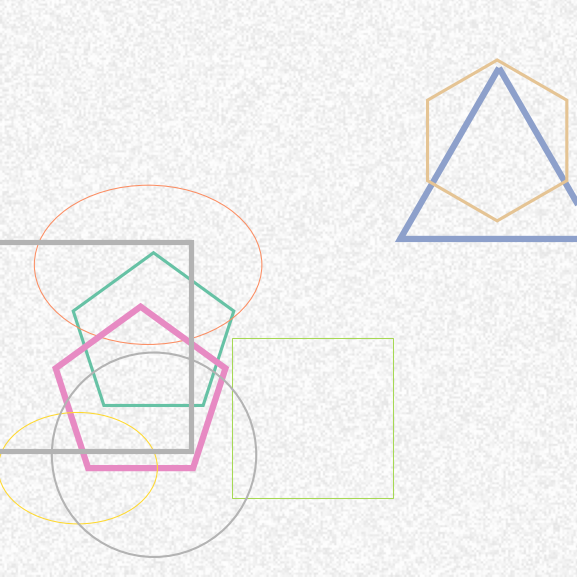[{"shape": "pentagon", "thickness": 1.5, "radius": 0.73, "center": [0.266, 0.415]}, {"shape": "oval", "thickness": 0.5, "radius": 0.98, "center": [0.256, 0.541]}, {"shape": "triangle", "thickness": 3, "radius": 0.99, "center": [0.864, 0.684]}, {"shape": "pentagon", "thickness": 3, "radius": 0.77, "center": [0.243, 0.314]}, {"shape": "square", "thickness": 0.5, "radius": 0.7, "center": [0.541, 0.275]}, {"shape": "oval", "thickness": 0.5, "radius": 0.69, "center": [0.135, 0.188]}, {"shape": "hexagon", "thickness": 1.5, "radius": 0.7, "center": [0.861, 0.756]}, {"shape": "circle", "thickness": 1, "radius": 0.88, "center": [0.267, 0.212]}, {"shape": "square", "thickness": 2.5, "radius": 0.9, "center": [0.149, 0.399]}]